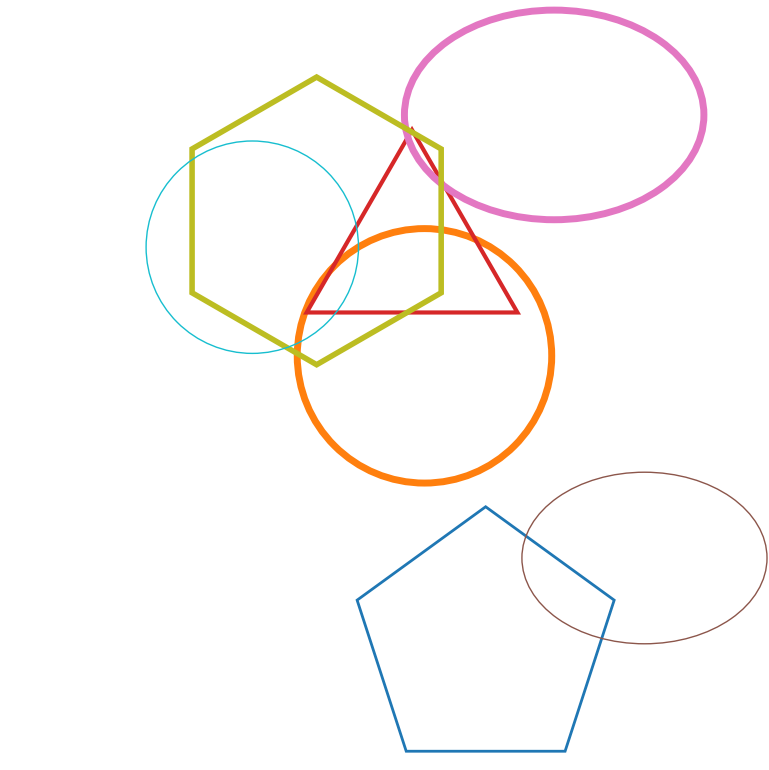[{"shape": "pentagon", "thickness": 1, "radius": 0.88, "center": [0.631, 0.166]}, {"shape": "circle", "thickness": 2.5, "radius": 0.83, "center": [0.551, 0.538]}, {"shape": "triangle", "thickness": 1.5, "radius": 0.79, "center": [0.535, 0.673]}, {"shape": "oval", "thickness": 0.5, "radius": 0.8, "center": [0.837, 0.275]}, {"shape": "oval", "thickness": 2.5, "radius": 0.97, "center": [0.72, 0.851]}, {"shape": "hexagon", "thickness": 2, "radius": 0.93, "center": [0.411, 0.713]}, {"shape": "circle", "thickness": 0.5, "radius": 0.69, "center": [0.328, 0.679]}]